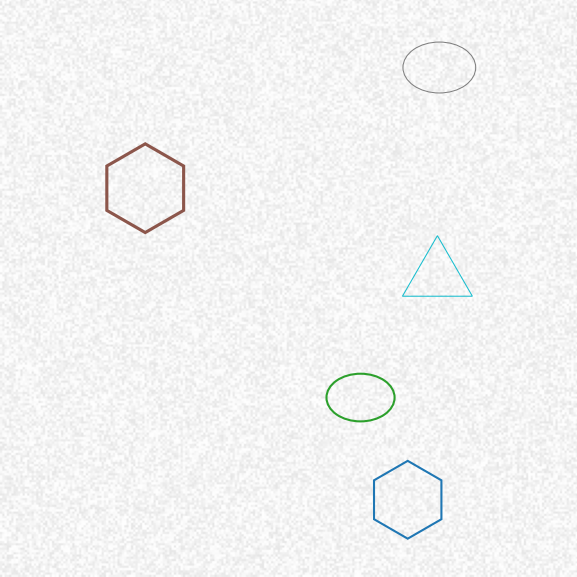[{"shape": "hexagon", "thickness": 1, "radius": 0.34, "center": [0.706, 0.134]}, {"shape": "oval", "thickness": 1, "radius": 0.29, "center": [0.624, 0.311]}, {"shape": "hexagon", "thickness": 1.5, "radius": 0.38, "center": [0.251, 0.673]}, {"shape": "oval", "thickness": 0.5, "radius": 0.31, "center": [0.761, 0.882]}, {"shape": "triangle", "thickness": 0.5, "radius": 0.35, "center": [0.757, 0.521]}]